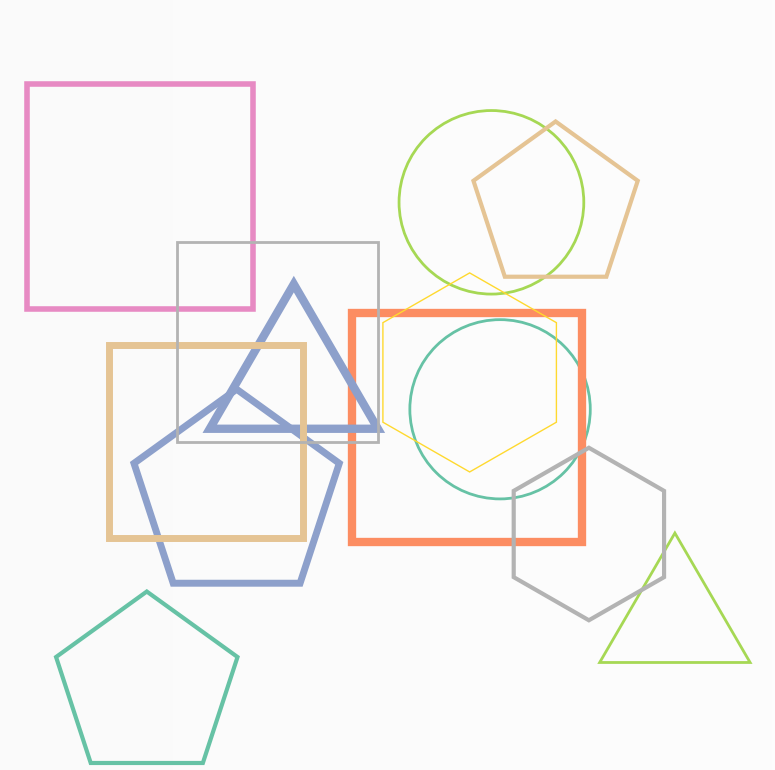[{"shape": "pentagon", "thickness": 1.5, "radius": 0.62, "center": [0.189, 0.109]}, {"shape": "circle", "thickness": 1, "radius": 0.58, "center": [0.645, 0.468]}, {"shape": "square", "thickness": 3, "radius": 0.74, "center": [0.603, 0.445]}, {"shape": "pentagon", "thickness": 2.5, "radius": 0.7, "center": [0.305, 0.355]}, {"shape": "triangle", "thickness": 3, "radius": 0.63, "center": [0.379, 0.506]}, {"shape": "square", "thickness": 2, "radius": 0.73, "center": [0.181, 0.745]}, {"shape": "triangle", "thickness": 1, "radius": 0.56, "center": [0.871, 0.196]}, {"shape": "circle", "thickness": 1, "radius": 0.6, "center": [0.634, 0.737]}, {"shape": "hexagon", "thickness": 0.5, "radius": 0.65, "center": [0.606, 0.516]}, {"shape": "pentagon", "thickness": 1.5, "radius": 0.56, "center": [0.717, 0.731]}, {"shape": "square", "thickness": 2.5, "radius": 0.63, "center": [0.266, 0.427]}, {"shape": "hexagon", "thickness": 1.5, "radius": 0.56, "center": [0.76, 0.306]}, {"shape": "square", "thickness": 1, "radius": 0.65, "center": [0.358, 0.556]}]